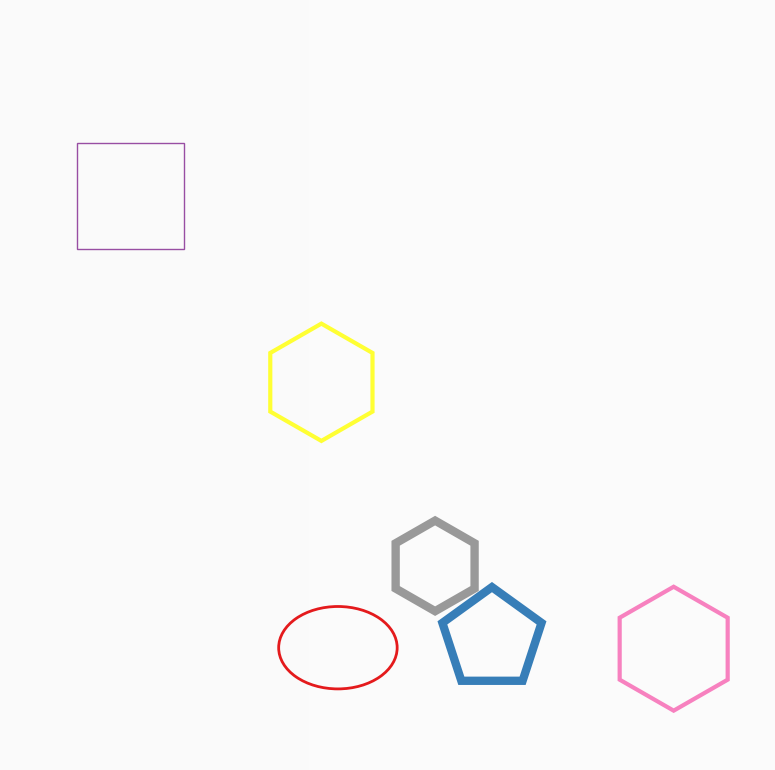[{"shape": "oval", "thickness": 1, "radius": 0.38, "center": [0.436, 0.159]}, {"shape": "pentagon", "thickness": 3, "radius": 0.34, "center": [0.635, 0.17]}, {"shape": "square", "thickness": 0.5, "radius": 0.35, "center": [0.168, 0.745]}, {"shape": "hexagon", "thickness": 1.5, "radius": 0.38, "center": [0.415, 0.504]}, {"shape": "hexagon", "thickness": 1.5, "radius": 0.4, "center": [0.869, 0.158]}, {"shape": "hexagon", "thickness": 3, "radius": 0.29, "center": [0.561, 0.265]}]